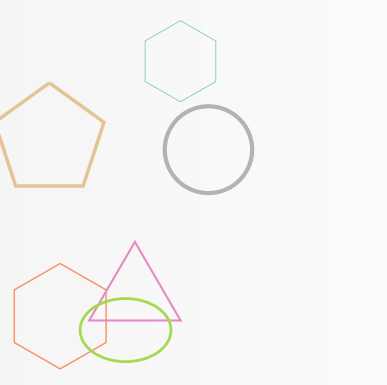[{"shape": "hexagon", "thickness": 0.5, "radius": 0.53, "center": [0.466, 0.841]}, {"shape": "hexagon", "thickness": 1, "radius": 0.68, "center": [0.155, 0.179]}, {"shape": "triangle", "thickness": 1.5, "radius": 0.68, "center": [0.348, 0.236]}, {"shape": "oval", "thickness": 2, "radius": 0.59, "center": [0.324, 0.143]}, {"shape": "pentagon", "thickness": 2.5, "radius": 0.74, "center": [0.127, 0.637]}, {"shape": "circle", "thickness": 3, "radius": 0.56, "center": [0.538, 0.611]}]